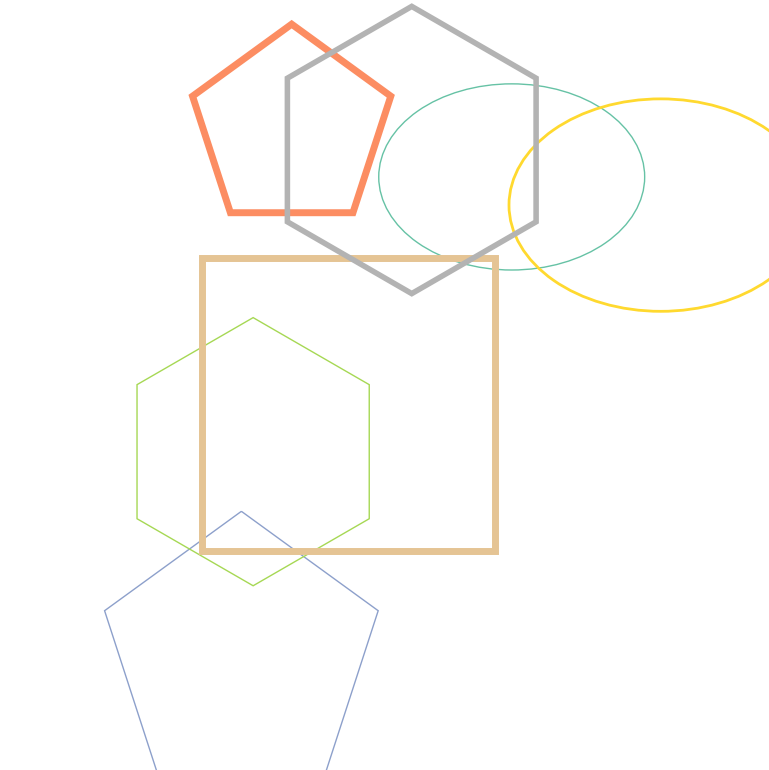[{"shape": "oval", "thickness": 0.5, "radius": 0.86, "center": [0.665, 0.77]}, {"shape": "pentagon", "thickness": 2.5, "radius": 0.68, "center": [0.379, 0.833]}, {"shape": "pentagon", "thickness": 0.5, "radius": 0.93, "center": [0.313, 0.149]}, {"shape": "hexagon", "thickness": 0.5, "radius": 0.87, "center": [0.329, 0.413]}, {"shape": "oval", "thickness": 1, "radius": 0.99, "center": [0.858, 0.734]}, {"shape": "square", "thickness": 2.5, "radius": 0.95, "center": [0.453, 0.475]}, {"shape": "hexagon", "thickness": 2, "radius": 0.93, "center": [0.535, 0.805]}]